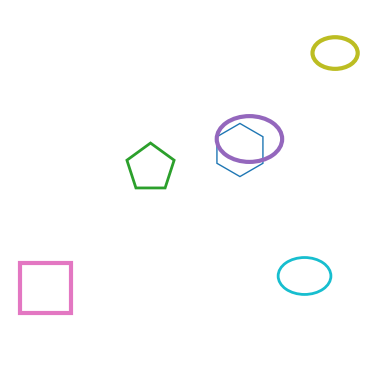[{"shape": "hexagon", "thickness": 1, "radius": 0.34, "center": [0.623, 0.61]}, {"shape": "pentagon", "thickness": 2, "radius": 0.32, "center": [0.391, 0.564]}, {"shape": "oval", "thickness": 3, "radius": 0.42, "center": [0.648, 0.639]}, {"shape": "square", "thickness": 3, "radius": 0.33, "center": [0.118, 0.252]}, {"shape": "oval", "thickness": 3, "radius": 0.29, "center": [0.87, 0.862]}, {"shape": "oval", "thickness": 2, "radius": 0.34, "center": [0.791, 0.283]}]